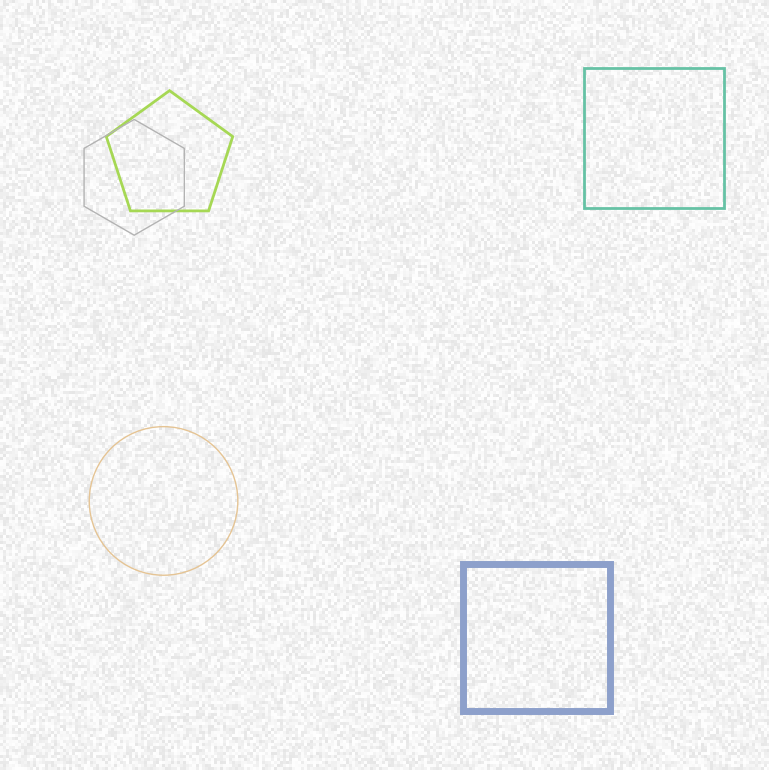[{"shape": "square", "thickness": 1, "radius": 0.45, "center": [0.849, 0.82]}, {"shape": "square", "thickness": 2.5, "radius": 0.48, "center": [0.697, 0.172]}, {"shape": "pentagon", "thickness": 1, "radius": 0.43, "center": [0.22, 0.796]}, {"shape": "circle", "thickness": 0.5, "radius": 0.48, "center": [0.212, 0.349]}, {"shape": "hexagon", "thickness": 0.5, "radius": 0.38, "center": [0.174, 0.77]}]